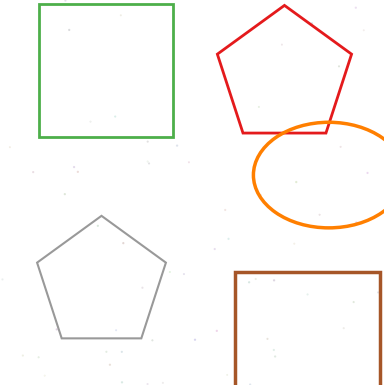[{"shape": "pentagon", "thickness": 2, "radius": 0.92, "center": [0.739, 0.803]}, {"shape": "square", "thickness": 2, "radius": 0.87, "center": [0.276, 0.817]}, {"shape": "oval", "thickness": 2.5, "radius": 0.98, "center": [0.854, 0.545]}, {"shape": "square", "thickness": 2.5, "radius": 0.94, "center": [0.798, 0.106]}, {"shape": "pentagon", "thickness": 1.5, "radius": 0.88, "center": [0.264, 0.263]}]